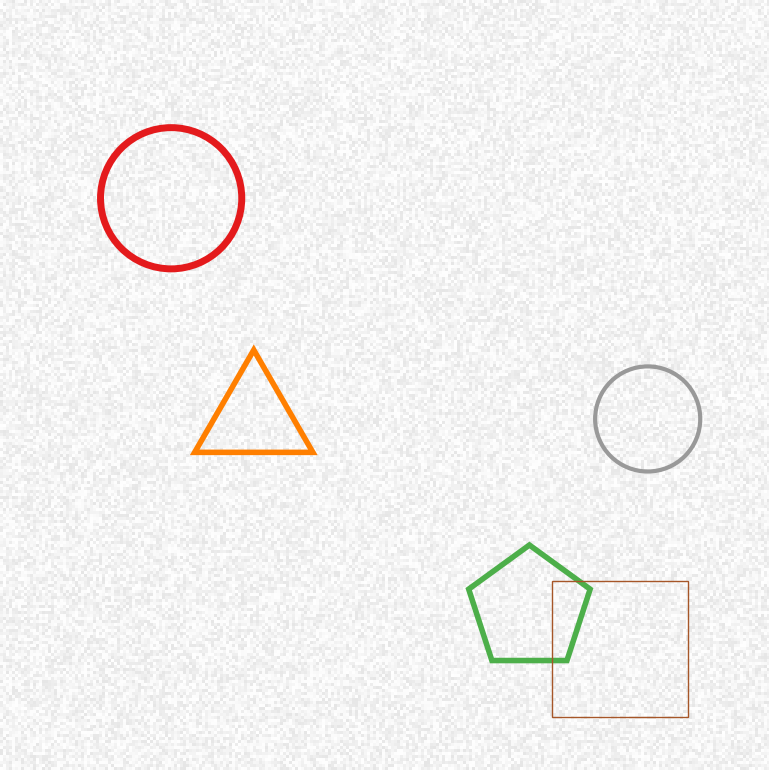[{"shape": "circle", "thickness": 2.5, "radius": 0.46, "center": [0.222, 0.743]}, {"shape": "pentagon", "thickness": 2, "radius": 0.41, "center": [0.688, 0.209]}, {"shape": "triangle", "thickness": 2, "radius": 0.44, "center": [0.33, 0.457]}, {"shape": "square", "thickness": 0.5, "radius": 0.44, "center": [0.805, 0.157]}, {"shape": "circle", "thickness": 1.5, "radius": 0.34, "center": [0.841, 0.456]}]